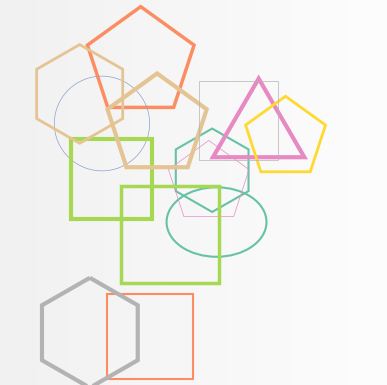[{"shape": "hexagon", "thickness": 1.5, "radius": 0.54, "center": [0.548, 0.558]}, {"shape": "oval", "thickness": 1.5, "radius": 0.64, "center": [0.559, 0.423]}, {"shape": "square", "thickness": 1.5, "radius": 0.55, "center": [0.387, 0.126]}, {"shape": "pentagon", "thickness": 2.5, "radius": 0.72, "center": [0.363, 0.838]}, {"shape": "circle", "thickness": 0.5, "radius": 0.62, "center": [0.263, 0.679]}, {"shape": "triangle", "thickness": 3, "radius": 0.68, "center": [0.668, 0.66]}, {"shape": "pentagon", "thickness": 0.5, "radius": 0.55, "center": [0.539, 0.526]}, {"shape": "square", "thickness": 2.5, "radius": 0.63, "center": [0.438, 0.391]}, {"shape": "square", "thickness": 3, "radius": 0.52, "center": [0.288, 0.534]}, {"shape": "pentagon", "thickness": 2, "radius": 0.54, "center": [0.737, 0.642]}, {"shape": "hexagon", "thickness": 2, "radius": 0.64, "center": [0.206, 0.756]}, {"shape": "pentagon", "thickness": 3, "radius": 0.67, "center": [0.405, 0.675]}, {"shape": "square", "thickness": 0.5, "radius": 0.51, "center": [0.615, 0.687]}, {"shape": "hexagon", "thickness": 3, "radius": 0.71, "center": [0.232, 0.136]}]